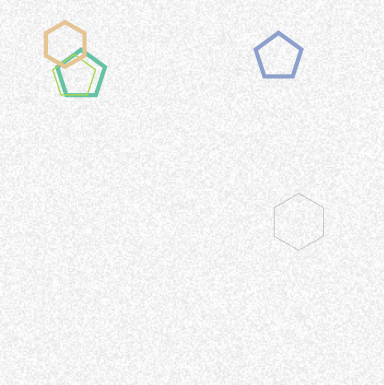[{"shape": "pentagon", "thickness": 3, "radius": 0.33, "center": [0.211, 0.806]}, {"shape": "pentagon", "thickness": 3, "radius": 0.31, "center": [0.724, 0.852]}, {"shape": "pentagon", "thickness": 1, "radius": 0.29, "center": [0.193, 0.801]}, {"shape": "hexagon", "thickness": 3, "radius": 0.29, "center": [0.169, 0.885]}, {"shape": "hexagon", "thickness": 0.5, "radius": 0.37, "center": [0.776, 0.424]}]